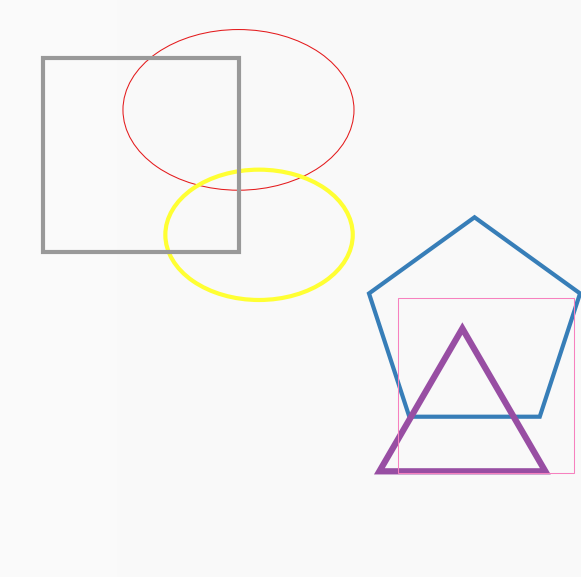[{"shape": "oval", "thickness": 0.5, "radius": 0.99, "center": [0.41, 0.809]}, {"shape": "pentagon", "thickness": 2, "radius": 0.95, "center": [0.816, 0.432]}, {"shape": "triangle", "thickness": 3, "radius": 0.82, "center": [0.795, 0.265]}, {"shape": "oval", "thickness": 2, "radius": 0.81, "center": [0.446, 0.593]}, {"shape": "square", "thickness": 0.5, "radius": 0.76, "center": [0.836, 0.332]}, {"shape": "square", "thickness": 2, "radius": 0.84, "center": [0.243, 0.731]}]